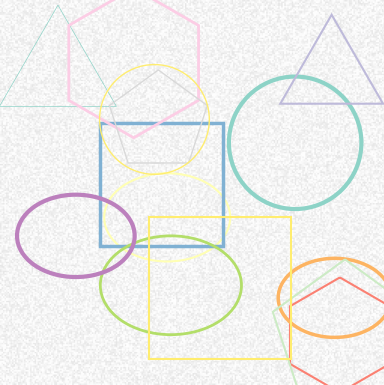[{"shape": "triangle", "thickness": 0.5, "radius": 0.88, "center": [0.151, 0.811]}, {"shape": "circle", "thickness": 3, "radius": 0.86, "center": [0.767, 0.629]}, {"shape": "oval", "thickness": 1.5, "radius": 0.82, "center": [0.434, 0.435]}, {"shape": "triangle", "thickness": 1.5, "radius": 0.77, "center": [0.861, 0.808]}, {"shape": "hexagon", "thickness": 1.5, "radius": 0.75, "center": [0.883, 0.13]}, {"shape": "square", "thickness": 2.5, "radius": 0.8, "center": [0.419, 0.52]}, {"shape": "oval", "thickness": 2.5, "radius": 0.73, "center": [0.869, 0.226]}, {"shape": "oval", "thickness": 2, "radius": 0.92, "center": [0.444, 0.259]}, {"shape": "hexagon", "thickness": 2, "radius": 0.97, "center": [0.347, 0.837]}, {"shape": "pentagon", "thickness": 1, "radius": 0.67, "center": [0.411, 0.685]}, {"shape": "oval", "thickness": 3, "radius": 0.76, "center": [0.197, 0.387]}, {"shape": "pentagon", "thickness": 1.5, "radius": 0.99, "center": [0.896, 0.129]}, {"shape": "circle", "thickness": 1, "radius": 0.71, "center": [0.401, 0.69]}, {"shape": "square", "thickness": 1.5, "radius": 0.92, "center": [0.57, 0.251]}]